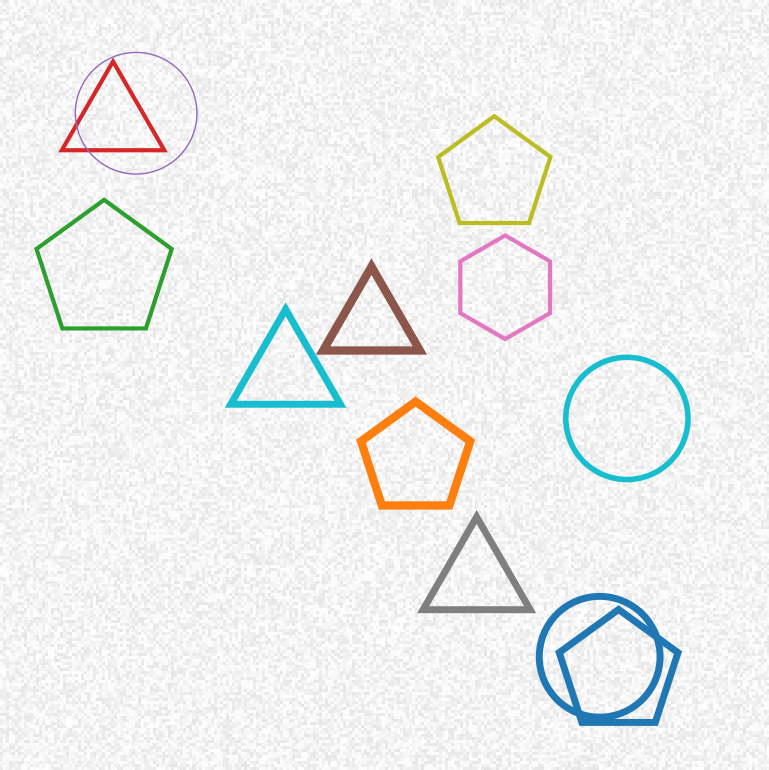[{"shape": "pentagon", "thickness": 2.5, "radius": 0.41, "center": [0.803, 0.127]}, {"shape": "circle", "thickness": 2.5, "radius": 0.39, "center": [0.779, 0.147]}, {"shape": "pentagon", "thickness": 3, "radius": 0.37, "center": [0.54, 0.404]}, {"shape": "pentagon", "thickness": 1.5, "radius": 0.46, "center": [0.135, 0.648]}, {"shape": "triangle", "thickness": 1.5, "radius": 0.38, "center": [0.147, 0.843]}, {"shape": "circle", "thickness": 0.5, "radius": 0.39, "center": [0.177, 0.853]}, {"shape": "triangle", "thickness": 3, "radius": 0.36, "center": [0.482, 0.581]}, {"shape": "hexagon", "thickness": 1.5, "radius": 0.34, "center": [0.656, 0.627]}, {"shape": "triangle", "thickness": 2.5, "radius": 0.4, "center": [0.619, 0.248]}, {"shape": "pentagon", "thickness": 1.5, "radius": 0.38, "center": [0.642, 0.772]}, {"shape": "triangle", "thickness": 2.5, "radius": 0.41, "center": [0.371, 0.516]}, {"shape": "circle", "thickness": 2, "radius": 0.4, "center": [0.814, 0.457]}]